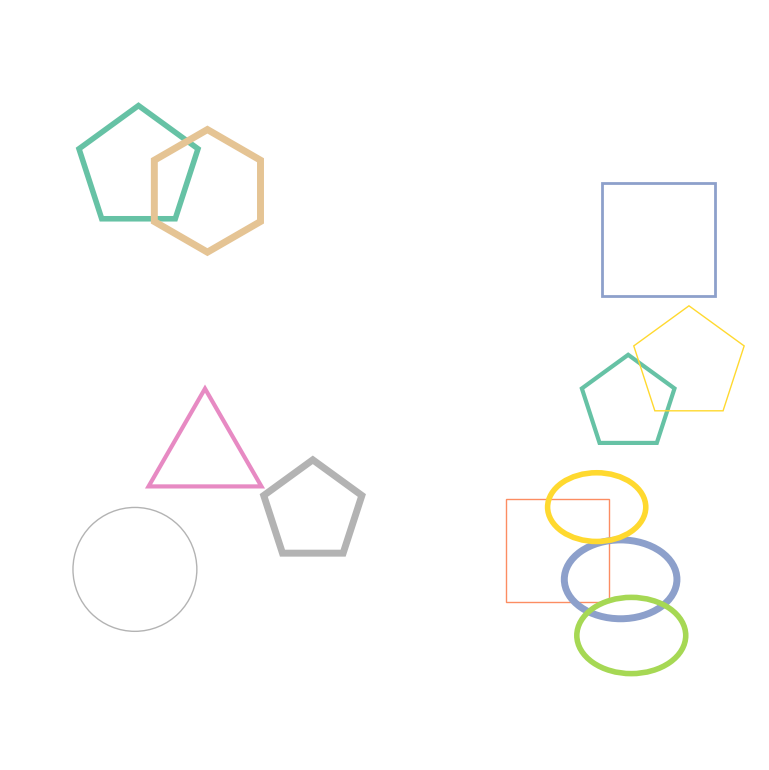[{"shape": "pentagon", "thickness": 2, "radius": 0.41, "center": [0.18, 0.782]}, {"shape": "pentagon", "thickness": 1.5, "radius": 0.32, "center": [0.816, 0.476]}, {"shape": "square", "thickness": 0.5, "radius": 0.33, "center": [0.724, 0.285]}, {"shape": "square", "thickness": 1, "radius": 0.37, "center": [0.855, 0.688]}, {"shape": "oval", "thickness": 2.5, "radius": 0.37, "center": [0.806, 0.248]}, {"shape": "triangle", "thickness": 1.5, "radius": 0.42, "center": [0.266, 0.411]}, {"shape": "oval", "thickness": 2, "radius": 0.35, "center": [0.82, 0.175]}, {"shape": "pentagon", "thickness": 0.5, "radius": 0.38, "center": [0.895, 0.527]}, {"shape": "oval", "thickness": 2, "radius": 0.32, "center": [0.775, 0.341]}, {"shape": "hexagon", "thickness": 2.5, "radius": 0.4, "center": [0.269, 0.752]}, {"shape": "circle", "thickness": 0.5, "radius": 0.4, "center": [0.175, 0.261]}, {"shape": "pentagon", "thickness": 2.5, "radius": 0.34, "center": [0.406, 0.336]}]